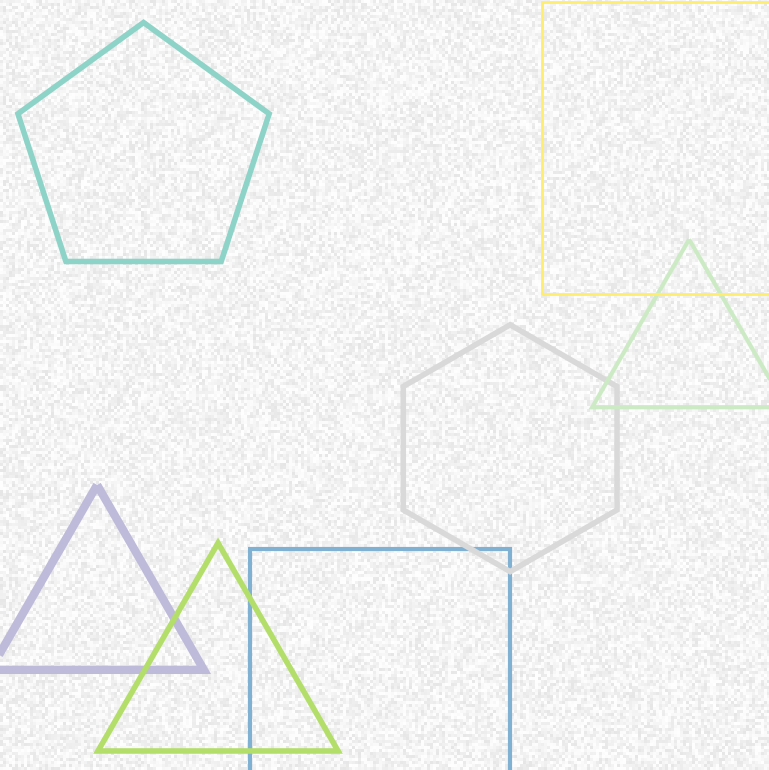[{"shape": "pentagon", "thickness": 2, "radius": 0.86, "center": [0.186, 0.799]}, {"shape": "triangle", "thickness": 3, "radius": 0.8, "center": [0.126, 0.21]}, {"shape": "square", "thickness": 1.5, "radius": 0.84, "center": [0.493, 0.118]}, {"shape": "triangle", "thickness": 2, "radius": 0.9, "center": [0.283, 0.115]}, {"shape": "hexagon", "thickness": 2, "radius": 0.8, "center": [0.663, 0.418]}, {"shape": "triangle", "thickness": 1.5, "radius": 0.73, "center": [0.895, 0.544]}, {"shape": "square", "thickness": 1, "radius": 0.95, "center": [0.893, 0.808]}]